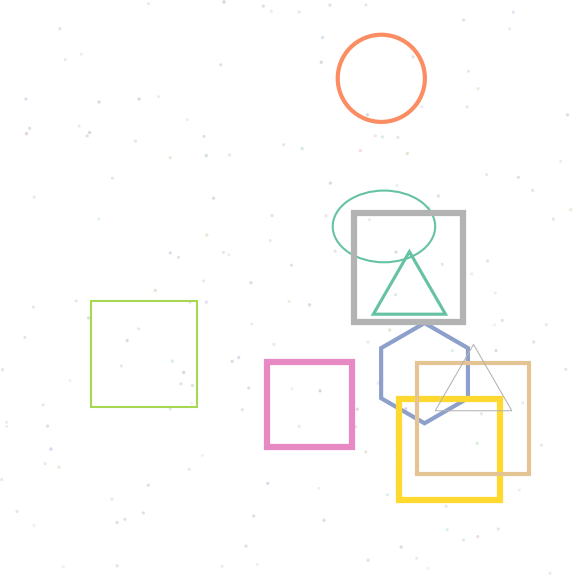[{"shape": "oval", "thickness": 1, "radius": 0.44, "center": [0.665, 0.607]}, {"shape": "triangle", "thickness": 1.5, "radius": 0.36, "center": [0.709, 0.491]}, {"shape": "circle", "thickness": 2, "radius": 0.38, "center": [0.66, 0.864]}, {"shape": "hexagon", "thickness": 2, "radius": 0.43, "center": [0.735, 0.353]}, {"shape": "square", "thickness": 3, "radius": 0.37, "center": [0.536, 0.298]}, {"shape": "square", "thickness": 1, "radius": 0.46, "center": [0.249, 0.387]}, {"shape": "square", "thickness": 3, "radius": 0.44, "center": [0.778, 0.22]}, {"shape": "square", "thickness": 2, "radius": 0.48, "center": [0.819, 0.275]}, {"shape": "square", "thickness": 3, "radius": 0.47, "center": [0.707, 0.536]}, {"shape": "triangle", "thickness": 0.5, "radius": 0.38, "center": [0.82, 0.326]}]